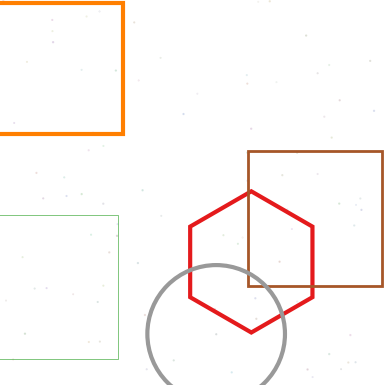[{"shape": "hexagon", "thickness": 3, "radius": 0.92, "center": [0.653, 0.32]}, {"shape": "square", "thickness": 0.5, "radius": 0.94, "center": [0.118, 0.254]}, {"shape": "square", "thickness": 3, "radius": 0.85, "center": [0.151, 0.821]}, {"shape": "square", "thickness": 2, "radius": 0.87, "center": [0.818, 0.433]}, {"shape": "circle", "thickness": 3, "radius": 0.89, "center": [0.561, 0.133]}]